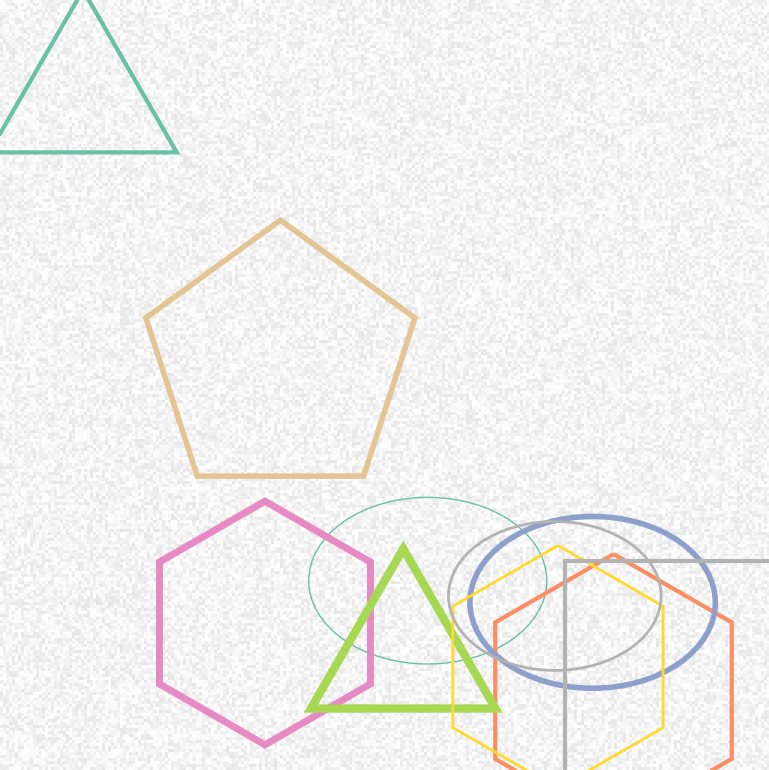[{"shape": "oval", "thickness": 0.5, "radius": 0.77, "center": [0.556, 0.246]}, {"shape": "triangle", "thickness": 1.5, "radius": 0.7, "center": [0.108, 0.872]}, {"shape": "hexagon", "thickness": 1.5, "radius": 0.89, "center": [0.797, 0.103]}, {"shape": "oval", "thickness": 2, "radius": 0.8, "center": [0.77, 0.218]}, {"shape": "hexagon", "thickness": 2.5, "radius": 0.79, "center": [0.344, 0.191]}, {"shape": "triangle", "thickness": 3, "radius": 0.69, "center": [0.524, 0.149]}, {"shape": "hexagon", "thickness": 1, "radius": 0.79, "center": [0.725, 0.134]}, {"shape": "pentagon", "thickness": 2, "radius": 0.92, "center": [0.364, 0.53]}, {"shape": "oval", "thickness": 1, "radius": 0.69, "center": [0.721, 0.226]}, {"shape": "square", "thickness": 1.5, "radius": 0.79, "center": [0.892, 0.115]}]